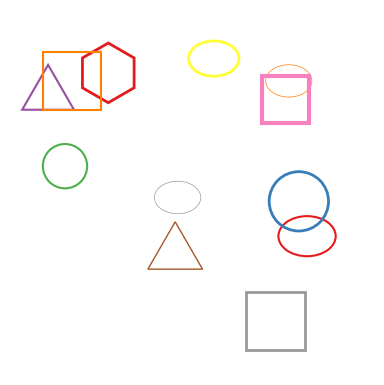[{"shape": "hexagon", "thickness": 2, "radius": 0.39, "center": [0.281, 0.811]}, {"shape": "oval", "thickness": 1.5, "radius": 0.37, "center": [0.798, 0.387]}, {"shape": "circle", "thickness": 2, "radius": 0.39, "center": [0.776, 0.477]}, {"shape": "circle", "thickness": 1.5, "radius": 0.29, "center": [0.169, 0.568]}, {"shape": "triangle", "thickness": 1.5, "radius": 0.39, "center": [0.125, 0.754]}, {"shape": "square", "thickness": 1.5, "radius": 0.38, "center": [0.187, 0.789]}, {"shape": "oval", "thickness": 0.5, "radius": 0.3, "center": [0.75, 0.79]}, {"shape": "oval", "thickness": 2, "radius": 0.33, "center": [0.555, 0.848]}, {"shape": "triangle", "thickness": 1, "radius": 0.41, "center": [0.455, 0.342]}, {"shape": "square", "thickness": 3, "radius": 0.31, "center": [0.742, 0.741]}, {"shape": "oval", "thickness": 0.5, "radius": 0.3, "center": [0.461, 0.487]}, {"shape": "square", "thickness": 2, "radius": 0.38, "center": [0.716, 0.166]}]